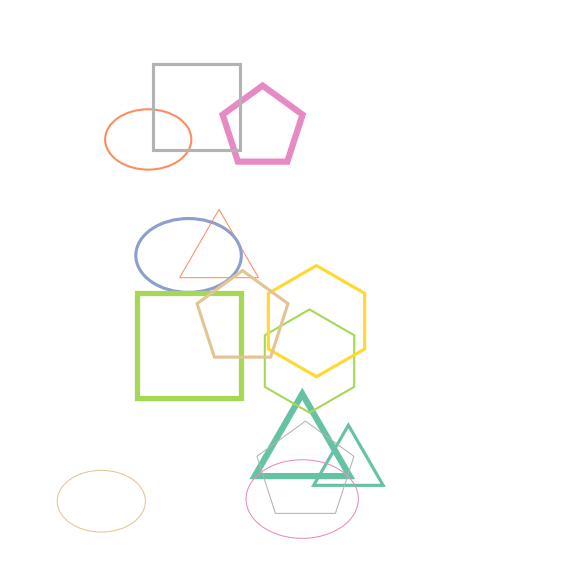[{"shape": "triangle", "thickness": 1.5, "radius": 0.35, "center": [0.603, 0.193]}, {"shape": "triangle", "thickness": 3, "radius": 0.47, "center": [0.523, 0.222]}, {"shape": "oval", "thickness": 1, "radius": 0.37, "center": [0.257, 0.758]}, {"shape": "triangle", "thickness": 0.5, "radius": 0.39, "center": [0.379, 0.558]}, {"shape": "oval", "thickness": 1.5, "radius": 0.46, "center": [0.327, 0.557]}, {"shape": "oval", "thickness": 0.5, "radius": 0.49, "center": [0.523, 0.135]}, {"shape": "pentagon", "thickness": 3, "radius": 0.36, "center": [0.455, 0.778]}, {"shape": "hexagon", "thickness": 1, "radius": 0.45, "center": [0.536, 0.374]}, {"shape": "square", "thickness": 2.5, "radius": 0.45, "center": [0.328, 0.401]}, {"shape": "hexagon", "thickness": 1.5, "radius": 0.48, "center": [0.548, 0.443]}, {"shape": "oval", "thickness": 0.5, "radius": 0.38, "center": [0.175, 0.131]}, {"shape": "pentagon", "thickness": 1.5, "radius": 0.41, "center": [0.42, 0.448]}, {"shape": "square", "thickness": 1.5, "radius": 0.37, "center": [0.34, 0.813]}, {"shape": "pentagon", "thickness": 0.5, "radius": 0.44, "center": [0.529, 0.182]}]